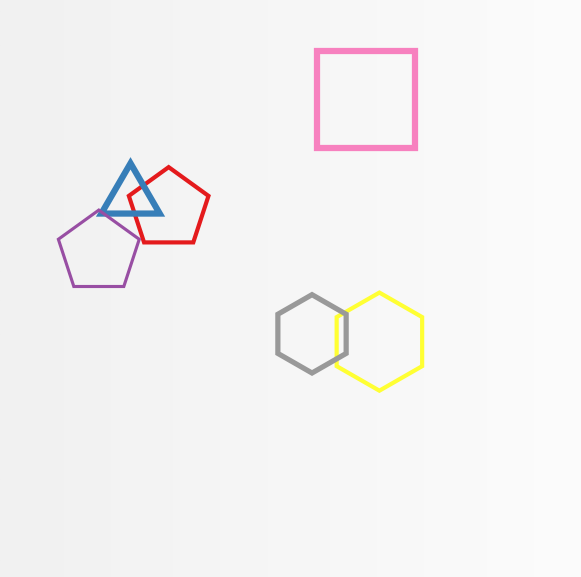[{"shape": "pentagon", "thickness": 2, "radius": 0.36, "center": [0.29, 0.638]}, {"shape": "triangle", "thickness": 3, "radius": 0.29, "center": [0.225, 0.658]}, {"shape": "pentagon", "thickness": 1.5, "radius": 0.37, "center": [0.17, 0.562]}, {"shape": "hexagon", "thickness": 2, "radius": 0.42, "center": [0.653, 0.408]}, {"shape": "square", "thickness": 3, "radius": 0.42, "center": [0.629, 0.827]}, {"shape": "hexagon", "thickness": 2.5, "radius": 0.34, "center": [0.537, 0.421]}]